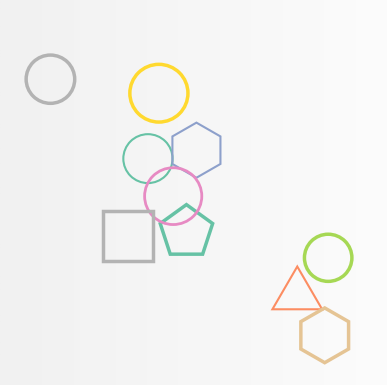[{"shape": "circle", "thickness": 1.5, "radius": 0.32, "center": [0.382, 0.588]}, {"shape": "pentagon", "thickness": 2.5, "radius": 0.36, "center": [0.481, 0.397]}, {"shape": "triangle", "thickness": 1.5, "radius": 0.37, "center": [0.767, 0.234]}, {"shape": "hexagon", "thickness": 1.5, "radius": 0.36, "center": [0.507, 0.61]}, {"shape": "circle", "thickness": 2, "radius": 0.37, "center": [0.447, 0.491]}, {"shape": "circle", "thickness": 2.5, "radius": 0.31, "center": [0.847, 0.33]}, {"shape": "circle", "thickness": 2.5, "radius": 0.37, "center": [0.41, 0.758]}, {"shape": "hexagon", "thickness": 2.5, "radius": 0.36, "center": [0.838, 0.129]}, {"shape": "circle", "thickness": 2.5, "radius": 0.31, "center": [0.13, 0.794]}, {"shape": "square", "thickness": 2.5, "radius": 0.32, "center": [0.33, 0.388]}]